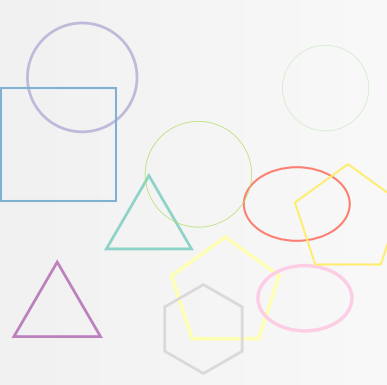[{"shape": "triangle", "thickness": 2, "radius": 0.63, "center": [0.384, 0.417]}, {"shape": "pentagon", "thickness": 2.5, "radius": 0.73, "center": [0.581, 0.238]}, {"shape": "circle", "thickness": 2, "radius": 0.71, "center": [0.212, 0.799]}, {"shape": "oval", "thickness": 1.5, "radius": 0.68, "center": [0.766, 0.47]}, {"shape": "square", "thickness": 1.5, "radius": 0.74, "center": [0.151, 0.625]}, {"shape": "circle", "thickness": 0.5, "radius": 0.69, "center": [0.512, 0.547]}, {"shape": "oval", "thickness": 2.5, "radius": 0.61, "center": [0.787, 0.225]}, {"shape": "hexagon", "thickness": 2, "radius": 0.58, "center": [0.525, 0.145]}, {"shape": "triangle", "thickness": 2, "radius": 0.65, "center": [0.148, 0.19]}, {"shape": "circle", "thickness": 0.5, "radius": 0.56, "center": [0.84, 0.771]}, {"shape": "pentagon", "thickness": 1.5, "radius": 0.72, "center": [0.898, 0.43]}]